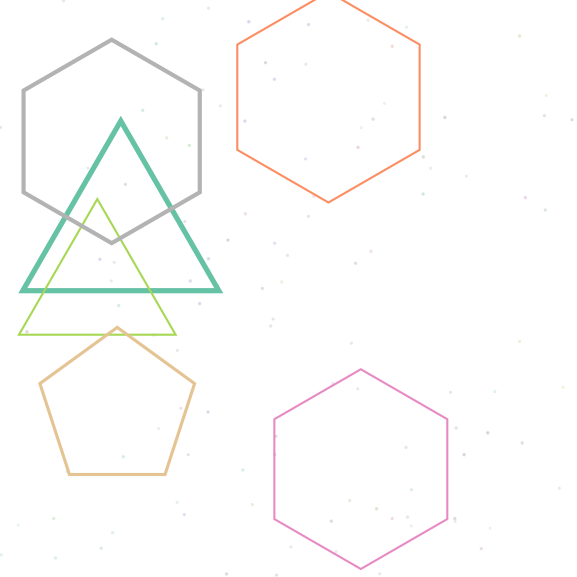[{"shape": "triangle", "thickness": 2.5, "radius": 0.98, "center": [0.209, 0.594]}, {"shape": "hexagon", "thickness": 1, "radius": 0.91, "center": [0.569, 0.831]}, {"shape": "hexagon", "thickness": 1, "radius": 0.86, "center": [0.625, 0.187]}, {"shape": "triangle", "thickness": 1, "radius": 0.78, "center": [0.168, 0.498]}, {"shape": "pentagon", "thickness": 1.5, "radius": 0.7, "center": [0.203, 0.291]}, {"shape": "hexagon", "thickness": 2, "radius": 0.88, "center": [0.193, 0.754]}]